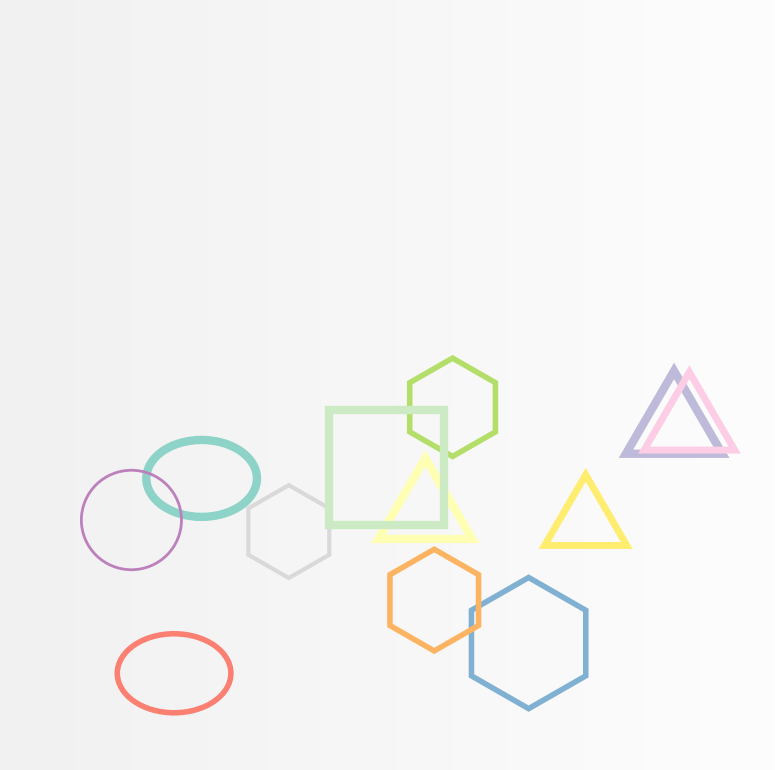[{"shape": "oval", "thickness": 3, "radius": 0.36, "center": [0.26, 0.379]}, {"shape": "triangle", "thickness": 3, "radius": 0.35, "center": [0.549, 0.335]}, {"shape": "triangle", "thickness": 3, "radius": 0.36, "center": [0.87, 0.447]}, {"shape": "oval", "thickness": 2, "radius": 0.37, "center": [0.225, 0.126]}, {"shape": "hexagon", "thickness": 2, "radius": 0.43, "center": [0.682, 0.165]}, {"shape": "hexagon", "thickness": 2, "radius": 0.33, "center": [0.56, 0.221]}, {"shape": "hexagon", "thickness": 2, "radius": 0.32, "center": [0.584, 0.471]}, {"shape": "triangle", "thickness": 2.5, "radius": 0.34, "center": [0.89, 0.449]}, {"shape": "hexagon", "thickness": 1.5, "radius": 0.3, "center": [0.373, 0.31]}, {"shape": "circle", "thickness": 1, "radius": 0.32, "center": [0.17, 0.325]}, {"shape": "square", "thickness": 3, "radius": 0.37, "center": [0.499, 0.393]}, {"shape": "triangle", "thickness": 2.5, "radius": 0.31, "center": [0.756, 0.322]}]